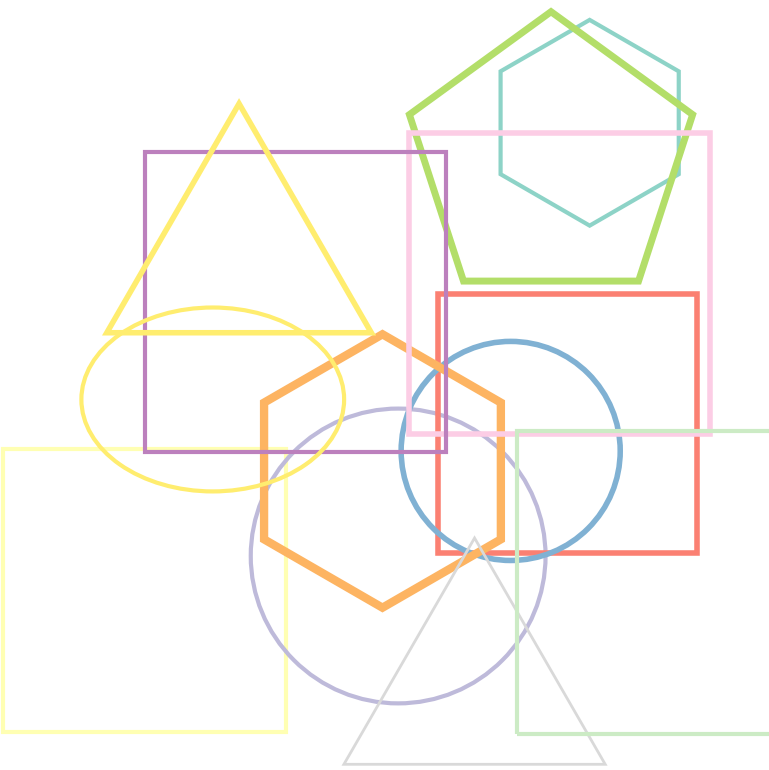[{"shape": "hexagon", "thickness": 1.5, "radius": 0.67, "center": [0.766, 0.841]}, {"shape": "square", "thickness": 1.5, "radius": 0.92, "center": [0.188, 0.233]}, {"shape": "circle", "thickness": 1.5, "radius": 0.96, "center": [0.517, 0.278]}, {"shape": "square", "thickness": 2, "radius": 0.84, "center": [0.737, 0.45]}, {"shape": "circle", "thickness": 2, "radius": 0.71, "center": [0.663, 0.414]}, {"shape": "hexagon", "thickness": 3, "radius": 0.89, "center": [0.497, 0.388]}, {"shape": "pentagon", "thickness": 2.5, "radius": 0.97, "center": [0.716, 0.791]}, {"shape": "square", "thickness": 2, "radius": 0.98, "center": [0.727, 0.631]}, {"shape": "triangle", "thickness": 1, "radius": 0.98, "center": [0.616, 0.105]}, {"shape": "square", "thickness": 1.5, "radius": 0.98, "center": [0.384, 0.608]}, {"shape": "square", "thickness": 1.5, "radius": 0.98, "center": [0.868, 0.243]}, {"shape": "triangle", "thickness": 2, "radius": 0.99, "center": [0.31, 0.667]}, {"shape": "oval", "thickness": 1.5, "radius": 0.85, "center": [0.276, 0.481]}]